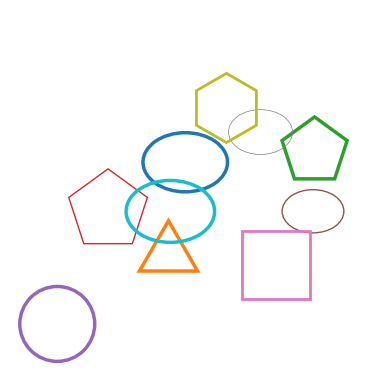[{"shape": "oval", "thickness": 2.5, "radius": 0.55, "center": [0.481, 0.579]}, {"shape": "triangle", "thickness": 2.5, "radius": 0.44, "center": [0.438, 0.34]}, {"shape": "pentagon", "thickness": 2.5, "radius": 0.44, "center": [0.817, 0.607]}, {"shape": "pentagon", "thickness": 1, "radius": 0.54, "center": [0.281, 0.454]}, {"shape": "circle", "thickness": 2.5, "radius": 0.49, "center": [0.149, 0.159]}, {"shape": "oval", "thickness": 1, "radius": 0.4, "center": [0.813, 0.451]}, {"shape": "square", "thickness": 2, "radius": 0.44, "center": [0.716, 0.311]}, {"shape": "oval", "thickness": 0.5, "radius": 0.42, "center": [0.677, 0.657]}, {"shape": "hexagon", "thickness": 2, "radius": 0.45, "center": [0.588, 0.72]}, {"shape": "oval", "thickness": 2.5, "radius": 0.57, "center": [0.442, 0.451]}]